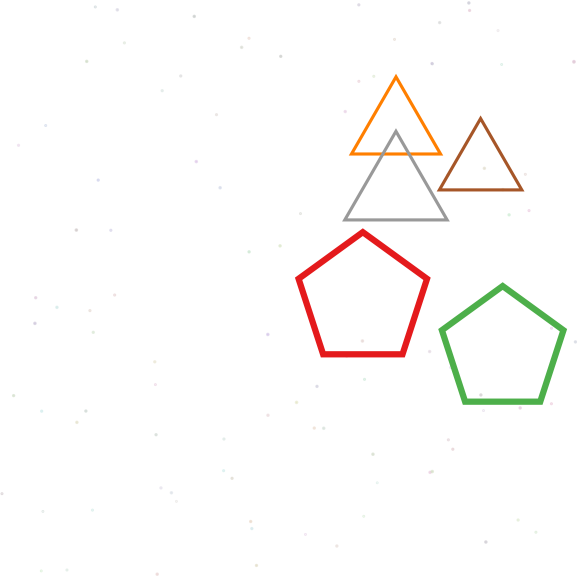[{"shape": "pentagon", "thickness": 3, "radius": 0.58, "center": [0.628, 0.48]}, {"shape": "pentagon", "thickness": 3, "radius": 0.55, "center": [0.87, 0.393]}, {"shape": "triangle", "thickness": 1.5, "radius": 0.45, "center": [0.686, 0.777]}, {"shape": "triangle", "thickness": 1.5, "radius": 0.41, "center": [0.832, 0.711]}, {"shape": "triangle", "thickness": 1.5, "radius": 0.51, "center": [0.686, 0.669]}]